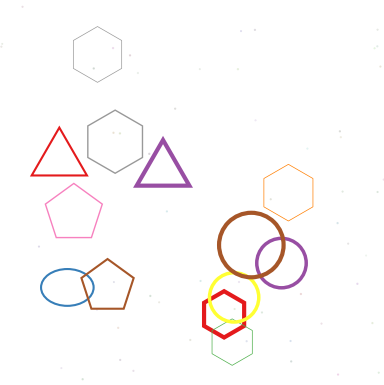[{"shape": "hexagon", "thickness": 3, "radius": 0.3, "center": [0.582, 0.184]}, {"shape": "triangle", "thickness": 1.5, "radius": 0.41, "center": [0.154, 0.586]}, {"shape": "oval", "thickness": 1.5, "radius": 0.34, "center": [0.175, 0.253]}, {"shape": "hexagon", "thickness": 0.5, "radius": 0.3, "center": [0.603, 0.111]}, {"shape": "circle", "thickness": 2.5, "radius": 0.32, "center": [0.731, 0.317]}, {"shape": "triangle", "thickness": 3, "radius": 0.4, "center": [0.423, 0.557]}, {"shape": "hexagon", "thickness": 0.5, "radius": 0.37, "center": [0.749, 0.5]}, {"shape": "circle", "thickness": 2.5, "radius": 0.32, "center": [0.608, 0.228]}, {"shape": "pentagon", "thickness": 1.5, "radius": 0.36, "center": [0.279, 0.256]}, {"shape": "circle", "thickness": 3, "radius": 0.42, "center": [0.653, 0.364]}, {"shape": "pentagon", "thickness": 1, "radius": 0.39, "center": [0.192, 0.446]}, {"shape": "hexagon", "thickness": 1, "radius": 0.41, "center": [0.299, 0.632]}, {"shape": "hexagon", "thickness": 0.5, "radius": 0.36, "center": [0.253, 0.859]}]